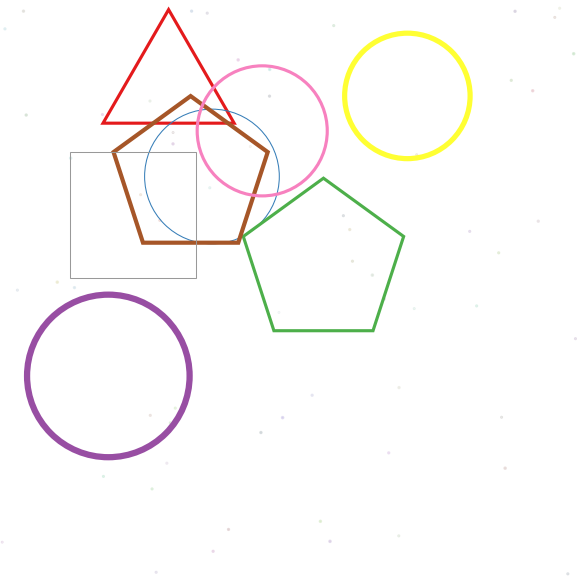[{"shape": "triangle", "thickness": 1.5, "radius": 0.66, "center": [0.292, 0.851]}, {"shape": "circle", "thickness": 0.5, "radius": 0.58, "center": [0.367, 0.694]}, {"shape": "pentagon", "thickness": 1.5, "radius": 0.73, "center": [0.56, 0.545]}, {"shape": "circle", "thickness": 3, "radius": 0.7, "center": [0.188, 0.348]}, {"shape": "circle", "thickness": 2.5, "radius": 0.54, "center": [0.705, 0.833]}, {"shape": "pentagon", "thickness": 2, "radius": 0.7, "center": [0.33, 0.692]}, {"shape": "circle", "thickness": 1.5, "radius": 0.56, "center": [0.454, 0.773]}, {"shape": "square", "thickness": 0.5, "radius": 0.54, "center": [0.23, 0.626]}]